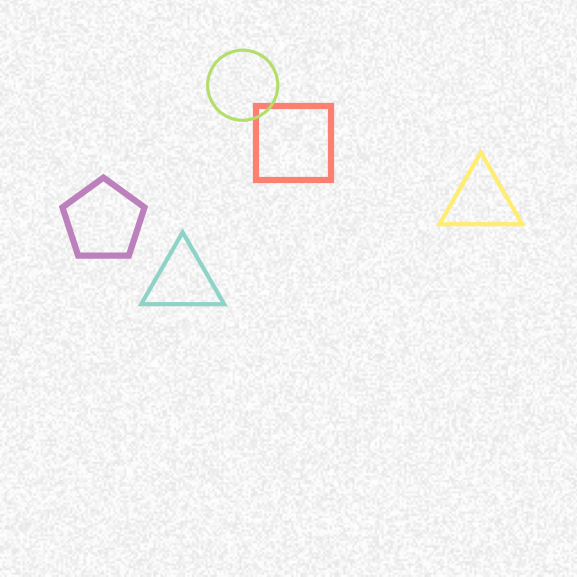[{"shape": "triangle", "thickness": 2, "radius": 0.41, "center": [0.316, 0.514]}, {"shape": "square", "thickness": 3, "radius": 0.32, "center": [0.508, 0.751]}, {"shape": "circle", "thickness": 1.5, "radius": 0.3, "center": [0.42, 0.852]}, {"shape": "pentagon", "thickness": 3, "radius": 0.37, "center": [0.179, 0.617]}, {"shape": "triangle", "thickness": 2, "radius": 0.41, "center": [0.833, 0.652]}]